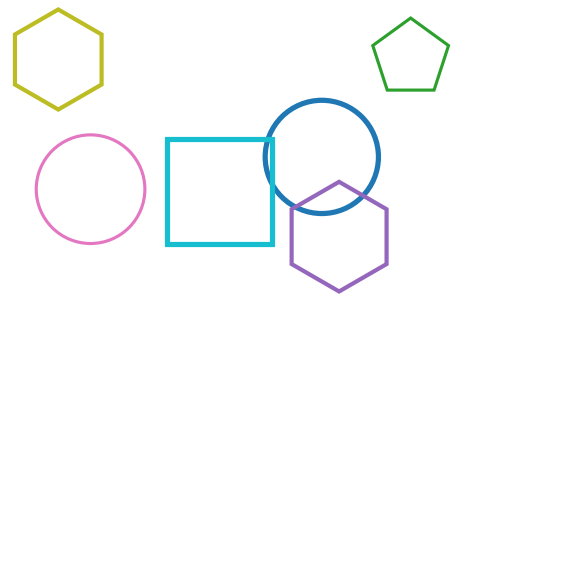[{"shape": "circle", "thickness": 2.5, "radius": 0.49, "center": [0.557, 0.727]}, {"shape": "pentagon", "thickness": 1.5, "radius": 0.34, "center": [0.711, 0.899]}, {"shape": "hexagon", "thickness": 2, "radius": 0.47, "center": [0.587, 0.589]}, {"shape": "circle", "thickness": 1.5, "radius": 0.47, "center": [0.157, 0.672]}, {"shape": "hexagon", "thickness": 2, "radius": 0.43, "center": [0.101, 0.896]}, {"shape": "square", "thickness": 2.5, "radius": 0.45, "center": [0.38, 0.667]}]